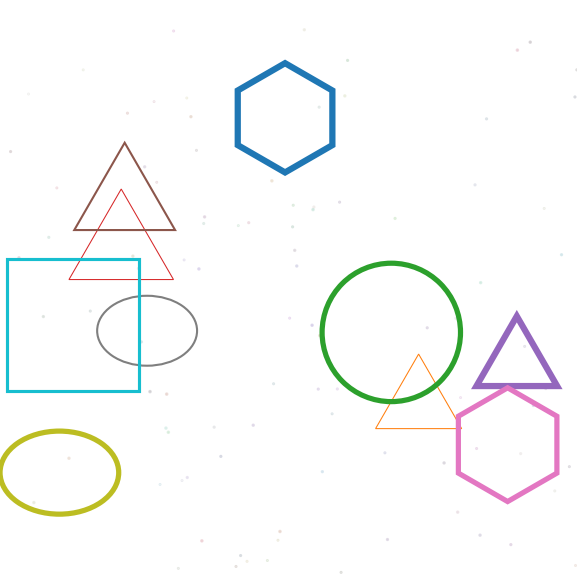[{"shape": "hexagon", "thickness": 3, "radius": 0.47, "center": [0.494, 0.795]}, {"shape": "triangle", "thickness": 0.5, "radius": 0.43, "center": [0.725, 0.3]}, {"shape": "circle", "thickness": 2.5, "radius": 0.6, "center": [0.678, 0.424]}, {"shape": "triangle", "thickness": 0.5, "radius": 0.52, "center": [0.21, 0.567]}, {"shape": "triangle", "thickness": 3, "radius": 0.4, "center": [0.895, 0.371]}, {"shape": "triangle", "thickness": 1, "radius": 0.5, "center": [0.216, 0.651]}, {"shape": "hexagon", "thickness": 2.5, "radius": 0.49, "center": [0.879, 0.229]}, {"shape": "oval", "thickness": 1, "radius": 0.43, "center": [0.255, 0.426]}, {"shape": "oval", "thickness": 2.5, "radius": 0.51, "center": [0.103, 0.181]}, {"shape": "square", "thickness": 1.5, "radius": 0.57, "center": [0.126, 0.436]}]